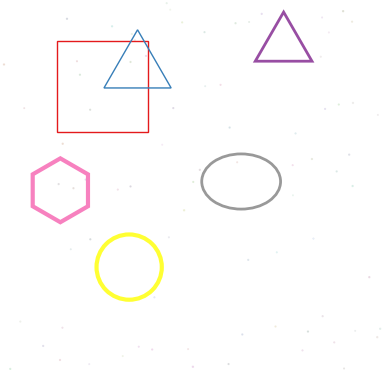[{"shape": "square", "thickness": 1, "radius": 0.59, "center": [0.267, 0.776]}, {"shape": "triangle", "thickness": 1, "radius": 0.5, "center": [0.357, 0.822]}, {"shape": "triangle", "thickness": 2, "radius": 0.43, "center": [0.737, 0.884]}, {"shape": "circle", "thickness": 3, "radius": 0.42, "center": [0.335, 0.306]}, {"shape": "hexagon", "thickness": 3, "radius": 0.41, "center": [0.157, 0.506]}, {"shape": "oval", "thickness": 2, "radius": 0.51, "center": [0.626, 0.529]}]